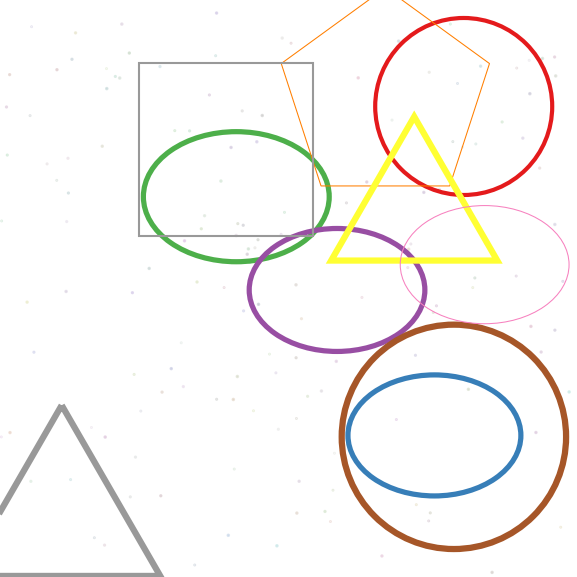[{"shape": "circle", "thickness": 2, "radius": 0.77, "center": [0.803, 0.815]}, {"shape": "oval", "thickness": 2.5, "radius": 0.75, "center": [0.752, 0.245]}, {"shape": "oval", "thickness": 2.5, "radius": 0.8, "center": [0.409, 0.659]}, {"shape": "oval", "thickness": 2.5, "radius": 0.76, "center": [0.584, 0.497]}, {"shape": "pentagon", "thickness": 0.5, "radius": 0.95, "center": [0.667, 0.831]}, {"shape": "triangle", "thickness": 3, "radius": 0.83, "center": [0.717, 0.631]}, {"shape": "circle", "thickness": 3, "radius": 0.97, "center": [0.786, 0.243]}, {"shape": "oval", "thickness": 0.5, "radius": 0.73, "center": [0.839, 0.541]}, {"shape": "square", "thickness": 1, "radius": 0.75, "center": [0.391, 0.74]}, {"shape": "triangle", "thickness": 3, "radius": 0.99, "center": [0.107, 0.1]}]